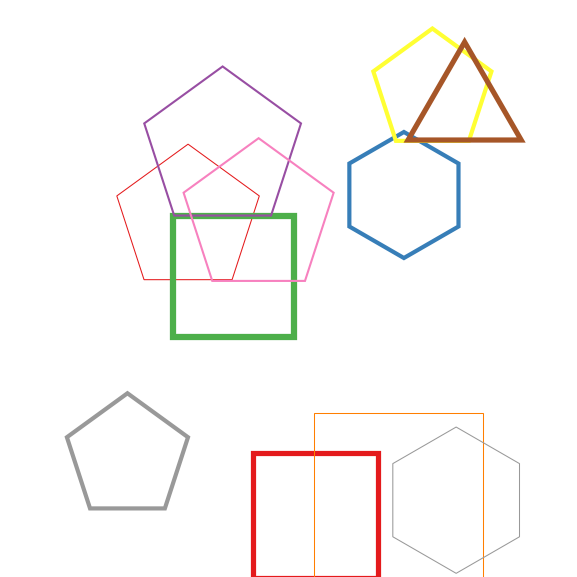[{"shape": "square", "thickness": 2.5, "radius": 0.54, "center": [0.546, 0.107]}, {"shape": "pentagon", "thickness": 0.5, "radius": 0.65, "center": [0.326, 0.62]}, {"shape": "hexagon", "thickness": 2, "radius": 0.55, "center": [0.699, 0.661]}, {"shape": "square", "thickness": 3, "radius": 0.52, "center": [0.404, 0.521]}, {"shape": "pentagon", "thickness": 1, "radius": 0.71, "center": [0.385, 0.741]}, {"shape": "square", "thickness": 0.5, "radius": 0.74, "center": [0.69, 0.138]}, {"shape": "pentagon", "thickness": 2, "radius": 0.54, "center": [0.749, 0.842]}, {"shape": "triangle", "thickness": 2.5, "radius": 0.57, "center": [0.805, 0.813]}, {"shape": "pentagon", "thickness": 1, "radius": 0.68, "center": [0.448, 0.623]}, {"shape": "hexagon", "thickness": 0.5, "radius": 0.63, "center": [0.79, 0.133]}, {"shape": "pentagon", "thickness": 2, "radius": 0.55, "center": [0.221, 0.208]}]